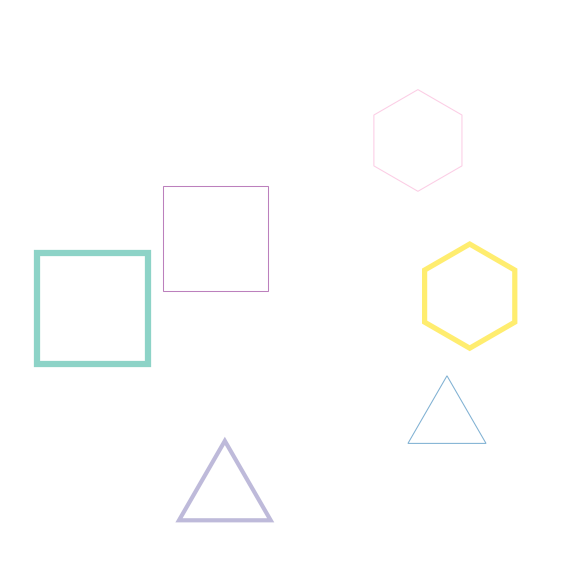[{"shape": "square", "thickness": 3, "radius": 0.48, "center": [0.16, 0.465]}, {"shape": "triangle", "thickness": 2, "radius": 0.46, "center": [0.389, 0.144]}, {"shape": "triangle", "thickness": 0.5, "radius": 0.39, "center": [0.774, 0.27]}, {"shape": "hexagon", "thickness": 0.5, "radius": 0.44, "center": [0.724, 0.756]}, {"shape": "square", "thickness": 0.5, "radius": 0.45, "center": [0.373, 0.586]}, {"shape": "hexagon", "thickness": 2.5, "radius": 0.45, "center": [0.813, 0.486]}]